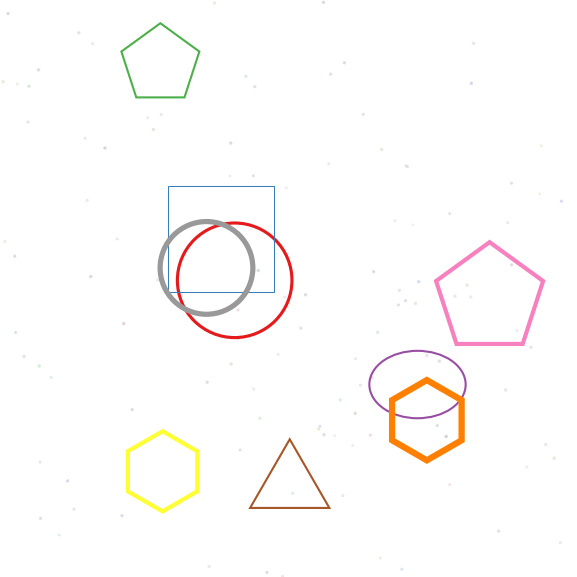[{"shape": "circle", "thickness": 1.5, "radius": 0.5, "center": [0.406, 0.514]}, {"shape": "square", "thickness": 0.5, "radius": 0.46, "center": [0.383, 0.585]}, {"shape": "pentagon", "thickness": 1, "radius": 0.35, "center": [0.278, 0.888]}, {"shape": "oval", "thickness": 1, "radius": 0.42, "center": [0.723, 0.333]}, {"shape": "hexagon", "thickness": 3, "radius": 0.35, "center": [0.739, 0.272]}, {"shape": "hexagon", "thickness": 2, "radius": 0.35, "center": [0.282, 0.183]}, {"shape": "triangle", "thickness": 1, "radius": 0.4, "center": [0.502, 0.159]}, {"shape": "pentagon", "thickness": 2, "radius": 0.49, "center": [0.848, 0.482]}, {"shape": "circle", "thickness": 2.5, "radius": 0.4, "center": [0.358, 0.535]}]